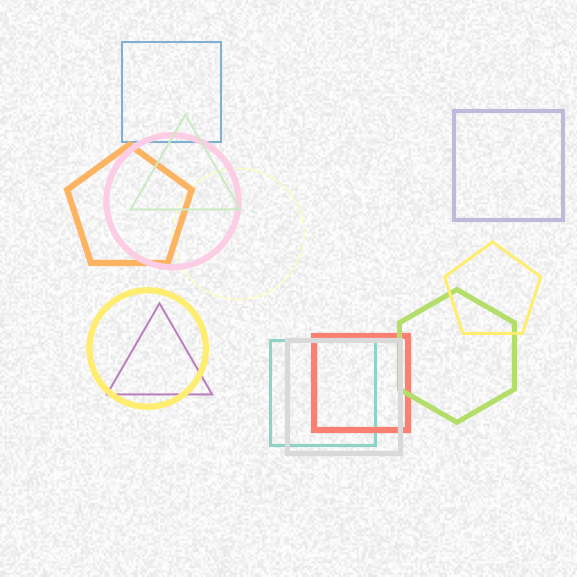[{"shape": "square", "thickness": 1.5, "radius": 0.46, "center": [0.558, 0.319]}, {"shape": "circle", "thickness": 0.5, "radius": 0.57, "center": [0.413, 0.594]}, {"shape": "square", "thickness": 2, "radius": 0.47, "center": [0.881, 0.712]}, {"shape": "square", "thickness": 3, "radius": 0.41, "center": [0.625, 0.336]}, {"shape": "square", "thickness": 1, "radius": 0.43, "center": [0.297, 0.839]}, {"shape": "pentagon", "thickness": 3, "radius": 0.57, "center": [0.224, 0.635]}, {"shape": "hexagon", "thickness": 2.5, "radius": 0.57, "center": [0.791, 0.383]}, {"shape": "circle", "thickness": 3, "radius": 0.57, "center": [0.299, 0.651]}, {"shape": "square", "thickness": 2.5, "radius": 0.49, "center": [0.595, 0.313]}, {"shape": "triangle", "thickness": 1, "radius": 0.53, "center": [0.276, 0.369]}, {"shape": "triangle", "thickness": 1, "radius": 0.55, "center": [0.321, 0.691]}, {"shape": "pentagon", "thickness": 1.5, "radius": 0.44, "center": [0.853, 0.493]}, {"shape": "circle", "thickness": 3, "radius": 0.5, "center": [0.256, 0.396]}]